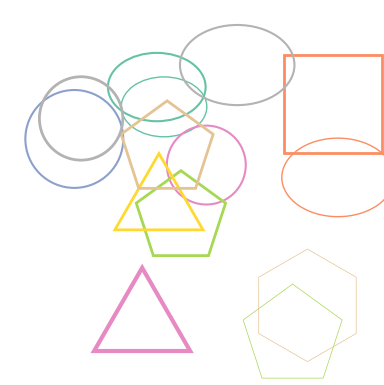[{"shape": "oval", "thickness": 1, "radius": 0.56, "center": [0.426, 0.722]}, {"shape": "oval", "thickness": 1.5, "radius": 0.63, "center": [0.407, 0.774]}, {"shape": "square", "thickness": 2, "radius": 0.63, "center": [0.865, 0.73]}, {"shape": "oval", "thickness": 1, "radius": 0.73, "center": [0.878, 0.539]}, {"shape": "circle", "thickness": 1.5, "radius": 0.64, "center": [0.193, 0.639]}, {"shape": "triangle", "thickness": 3, "radius": 0.72, "center": [0.369, 0.16]}, {"shape": "circle", "thickness": 1.5, "radius": 0.51, "center": [0.536, 0.571]}, {"shape": "pentagon", "thickness": 2, "radius": 0.61, "center": [0.47, 0.435]}, {"shape": "pentagon", "thickness": 0.5, "radius": 0.68, "center": [0.76, 0.127]}, {"shape": "triangle", "thickness": 2, "radius": 0.66, "center": [0.413, 0.469]}, {"shape": "hexagon", "thickness": 0.5, "radius": 0.73, "center": [0.799, 0.207]}, {"shape": "pentagon", "thickness": 2, "radius": 0.63, "center": [0.434, 0.612]}, {"shape": "oval", "thickness": 1.5, "radius": 0.74, "center": [0.616, 0.831]}, {"shape": "circle", "thickness": 2, "radius": 0.54, "center": [0.211, 0.692]}]